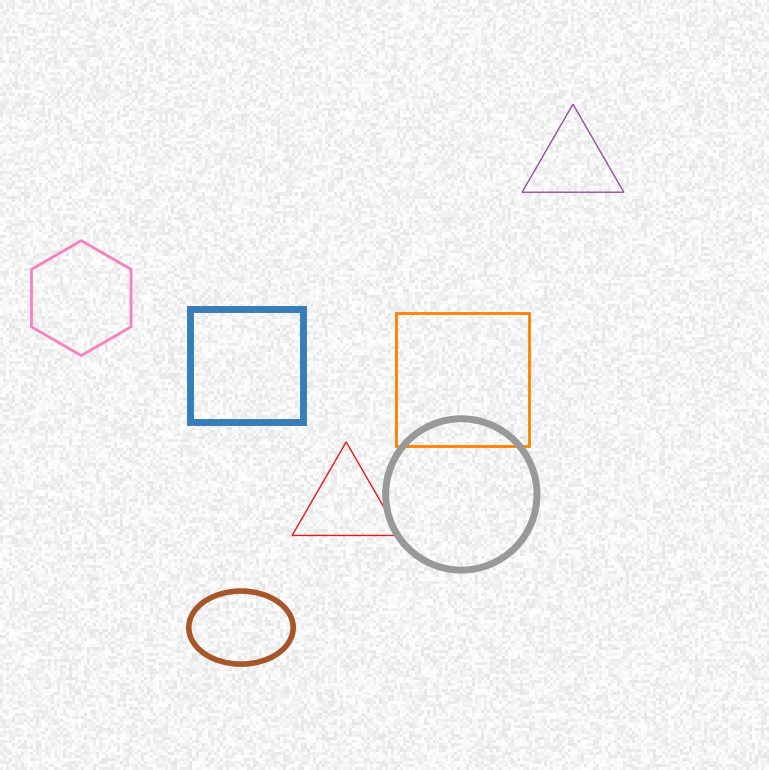[{"shape": "triangle", "thickness": 0.5, "radius": 0.4, "center": [0.45, 0.345]}, {"shape": "square", "thickness": 2.5, "radius": 0.37, "center": [0.32, 0.525]}, {"shape": "triangle", "thickness": 0.5, "radius": 0.38, "center": [0.744, 0.788]}, {"shape": "square", "thickness": 1, "radius": 0.43, "center": [0.6, 0.507]}, {"shape": "oval", "thickness": 2, "radius": 0.34, "center": [0.313, 0.185]}, {"shape": "hexagon", "thickness": 1, "radius": 0.37, "center": [0.106, 0.613]}, {"shape": "circle", "thickness": 2.5, "radius": 0.49, "center": [0.599, 0.358]}]